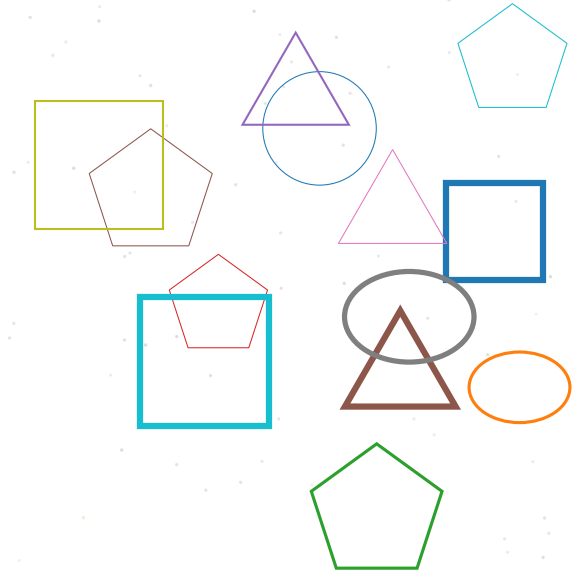[{"shape": "circle", "thickness": 0.5, "radius": 0.49, "center": [0.553, 0.777]}, {"shape": "square", "thickness": 3, "radius": 0.42, "center": [0.856, 0.598]}, {"shape": "oval", "thickness": 1.5, "radius": 0.44, "center": [0.9, 0.328]}, {"shape": "pentagon", "thickness": 1.5, "radius": 0.59, "center": [0.652, 0.112]}, {"shape": "pentagon", "thickness": 0.5, "radius": 0.45, "center": [0.378, 0.469]}, {"shape": "triangle", "thickness": 1, "radius": 0.53, "center": [0.512, 0.836]}, {"shape": "triangle", "thickness": 3, "radius": 0.55, "center": [0.693, 0.35]}, {"shape": "pentagon", "thickness": 0.5, "radius": 0.56, "center": [0.261, 0.664]}, {"shape": "triangle", "thickness": 0.5, "radius": 0.54, "center": [0.68, 0.632]}, {"shape": "oval", "thickness": 2.5, "radius": 0.56, "center": [0.709, 0.451]}, {"shape": "square", "thickness": 1, "radius": 0.56, "center": [0.171, 0.713]}, {"shape": "square", "thickness": 3, "radius": 0.56, "center": [0.354, 0.373]}, {"shape": "pentagon", "thickness": 0.5, "radius": 0.5, "center": [0.887, 0.893]}]